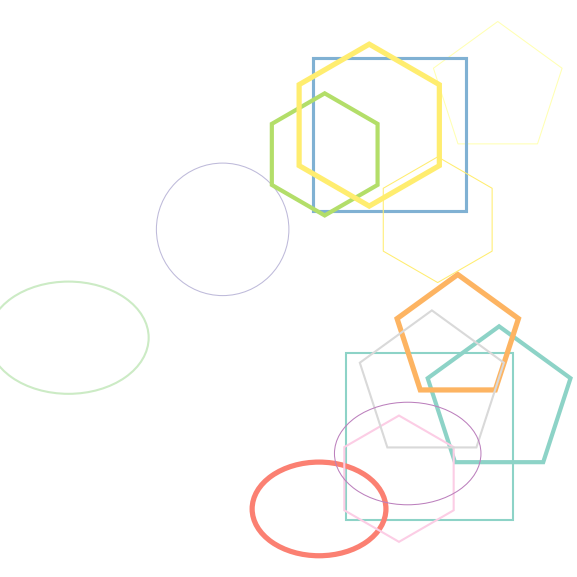[{"shape": "square", "thickness": 1, "radius": 0.72, "center": [0.743, 0.243]}, {"shape": "pentagon", "thickness": 2, "radius": 0.65, "center": [0.864, 0.304]}, {"shape": "pentagon", "thickness": 0.5, "radius": 0.59, "center": [0.862, 0.845]}, {"shape": "circle", "thickness": 0.5, "radius": 0.57, "center": [0.386, 0.602]}, {"shape": "oval", "thickness": 2.5, "radius": 0.58, "center": [0.552, 0.118]}, {"shape": "square", "thickness": 1.5, "radius": 0.66, "center": [0.674, 0.766]}, {"shape": "pentagon", "thickness": 2.5, "radius": 0.55, "center": [0.793, 0.413]}, {"shape": "hexagon", "thickness": 2, "radius": 0.53, "center": [0.562, 0.732]}, {"shape": "hexagon", "thickness": 1, "radius": 0.55, "center": [0.691, 0.17]}, {"shape": "pentagon", "thickness": 1, "radius": 0.66, "center": [0.748, 0.33]}, {"shape": "oval", "thickness": 0.5, "radius": 0.63, "center": [0.706, 0.214]}, {"shape": "oval", "thickness": 1, "radius": 0.69, "center": [0.119, 0.414]}, {"shape": "hexagon", "thickness": 0.5, "radius": 0.54, "center": [0.758, 0.619]}, {"shape": "hexagon", "thickness": 2.5, "radius": 0.7, "center": [0.639, 0.782]}]